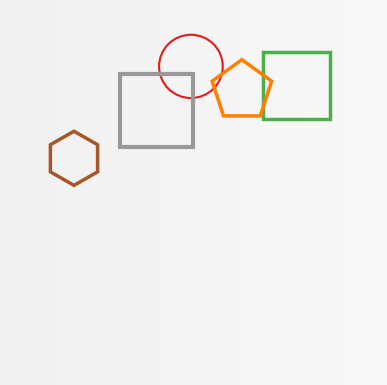[{"shape": "circle", "thickness": 1.5, "radius": 0.41, "center": [0.493, 0.828]}, {"shape": "square", "thickness": 2.5, "radius": 0.44, "center": [0.765, 0.779]}, {"shape": "pentagon", "thickness": 2.5, "radius": 0.4, "center": [0.624, 0.764]}, {"shape": "hexagon", "thickness": 2.5, "radius": 0.35, "center": [0.191, 0.589]}, {"shape": "square", "thickness": 3, "radius": 0.47, "center": [0.404, 0.712]}]